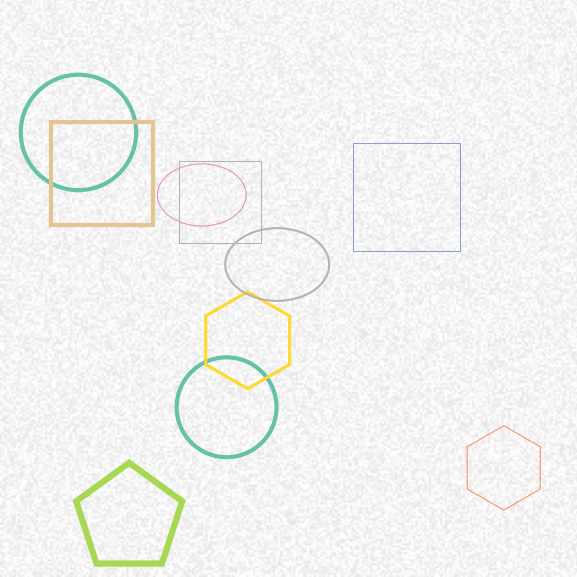[{"shape": "circle", "thickness": 2, "radius": 0.43, "center": [0.392, 0.294]}, {"shape": "circle", "thickness": 2, "radius": 0.5, "center": [0.136, 0.77]}, {"shape": "hexagon", "thickness": 0.5, "radius": 0.37, "center": [0.872, 0.189]}, {"shape": "square", "thickness": 0.5, "radius": 0.47, "center": [0.704, 0.658]}, {"shape": "oval", "thickness": 0.5, "radius": 0.38, "center": [0.349, 0.662]}, {"shape": "pentagon", "thickness": 3, "radius": 0.48, "center": [0.224, 0.101]}, {"shape": "hexagon", "thickness": 1.5, "radius": 0.42, "center": [0.429, 0.41]}, {"shape": "square", "thickness": 2, "radius": 0.45, "center": [0.176, 0.698]}, {"shape": "square", "thickness": 0.5, "radius": 0.36, "center": [0.381, 0.65]}, {"shape": "oval", "thickness": 1, "radius": 0.45, "center": [0.48, 0.541]}]